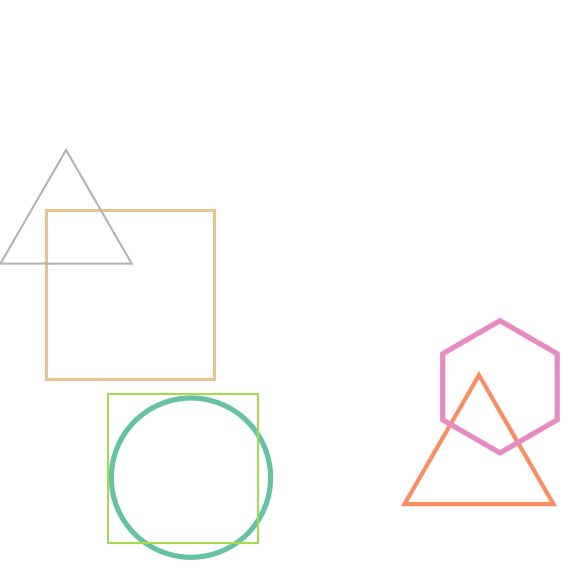[{"shape": "circle", "thickness": 2.5, "radius": 0.69, "center": [0.331, 0.172]}, {"shape": "triangle", "thickness": 2, "radius": 0.74, "center": [0.829, 0.201]}, {"shape": "hexagon", "thickness": 2.5, "radius": 0.57, "center": [0.866, 0.329]}, {"shape": "square", "thickness": 1, "radius": 0.65, "center": [0.317, 0.188]}, {"shape": "square", "thickness": 1.5, "radius": 0.73, "center": [0.225, 0.489]}, {"shape": "triangle", "thickness": 1, "radius": 0.66, "center": [0.114, 0.608]}]